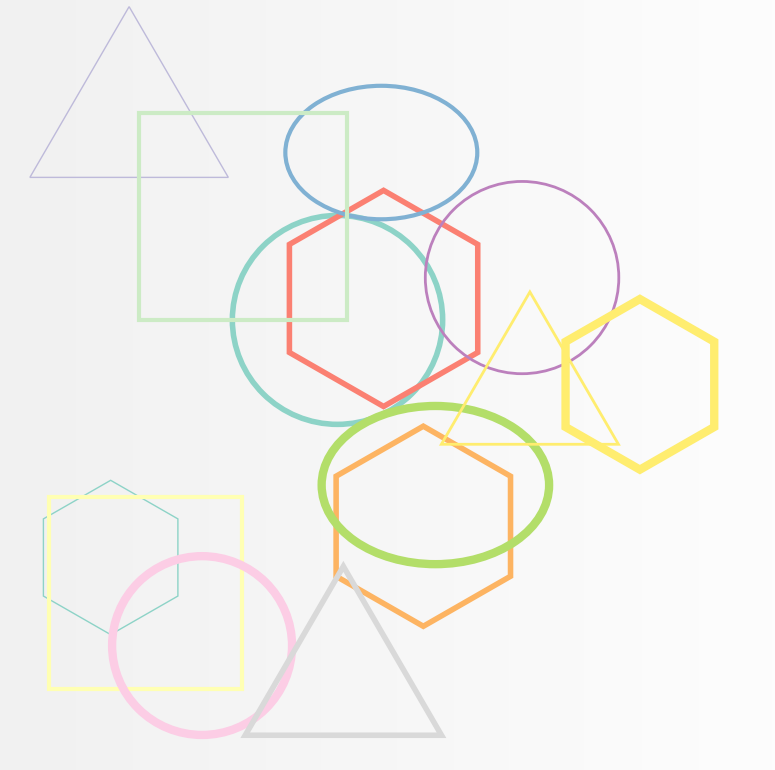[{"shape": "hexagon", "thickness": 0.5, "radius": 0.5, "center": [0.143, 0.276]}, {"shape": "circle", "thickness": 2, "radius": 0.68, "center": [0.435, 0.585]}, {"shape": "square", "thickness": 1.5, "radius": 0.62, "center": [0.188, 0.23]}, {"shape": "triangle", "thickness": 0.5, "radius": 0.74, "center": [0.167, 0.844]}, {"shape": "hexagon", "thickness": 2, "radius": 0.7, "center": [0.495, 0.612]}, {"shape": "oval", "thickness": 1.5, "radius": 0.62, "center": [0.492, 0.802]}, {"shape": "hexagon", "thickness": 2, "radius": 0.65, "center": [0.546, 0.317]}, {"shape": "oval", "thickness": 3, "radius": 0.73, "center": [0.562, 0.37]}, {"shape": "circle", "thickness": 3, "radius": 0.58, "center": [0.261, 0.162]}, {"shape": "triangle", "thickness": 2, "radius": 0.73, "center": [0.443, 0.118]}, {"shape": "circle", "thickness": 1, "radius": 0.62, "center": [0.674, 0.64]}, {"shape": "square", "thickness": 1.5, "radius": 0.67, "center": [0.314, 0.718]}, {"shape": "hexagon", "thickness": 3, "radius": 0.55, "center": [0.826, 0.501]}, {"shape": "triangle", "thickness": 1, "radius": 0.66, "center": [0.684, 0.489]}]